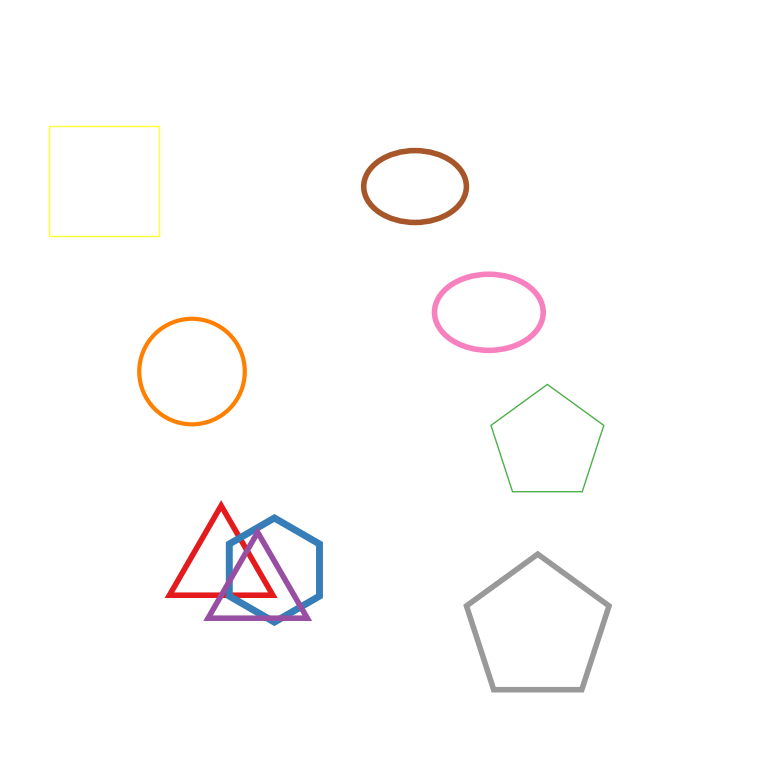[{"shape": "triangle", "thickness": 2, "radius": 0.39, "center": [0.287, 0.266]}, {"shape": "hexagon", "thickness": 2.5, "radius": 0.34, "center": [0.356, 0.26]}, {"shape": "pentagon", "thickness": 0.5, "radius": 0.39, "center": [0.711, 0.424]}, {"shape": "triangle", "thickness": 2, "radius": 0.37, "center": [0.335, 0.234]}, {"shape": "circle", "thickness": 1.5, "radius": 0.34, "center": [0.249, 0.517]}, {"shape": "square", "thickness": 0.5, "radius": 0.36, "center": [0.135, 0.765]}, {"shape": "oval", "thickness": 2, "radius": 0.33, "center": [0.539, 0.758]}, {"shape": "oval", "thickness": 2, "radius": 0.35, "center": [0.635, 0.594]}, {"shape": "pentagon", "thickness": 2, "radius": 0.49, "center": [0.698, 0.183]}]